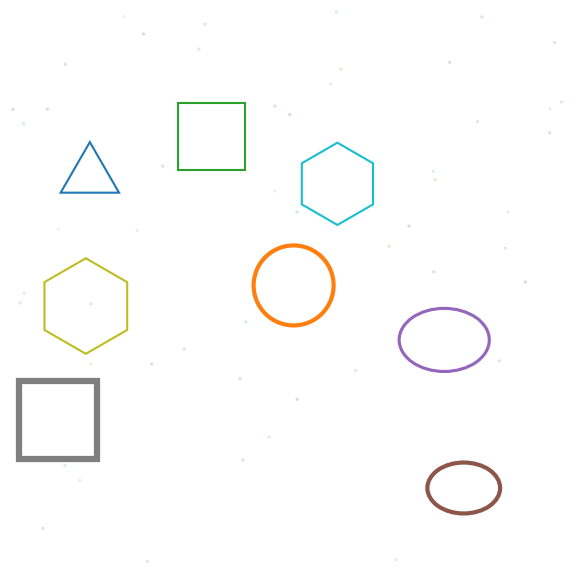[{"shape": "triangle", "thickness": 1, "radius": 0.29, "center": [0.156, 0.695]}, {"shape": "circle", "thickness": 2, "radius": 0.35, "center": [0.508, 0.505]}, {"shape": "square", "thickness": 1, "radius": 0.29, "center": [0.366, 0.763]}, {"shape": "oval", "thickness": 1.5, "radius": 0.39, "center": [0.769, 0.411]}, {"shape": "oval", "thickness": 2, "radius": 0.32, "center": [0.803, 0.154]}, {"shape": "square", "thickness": 3, "radius": 0.34, "center": [0.101, 0.273]}, {"shape": "hexagon", "thickness": 1, "radius": 0.41, "center": [0.149, 0.469]}, {"shape": "hexagon", "thickness": 1, "radius": 0.36, "center": [0.584, 0.681]}]